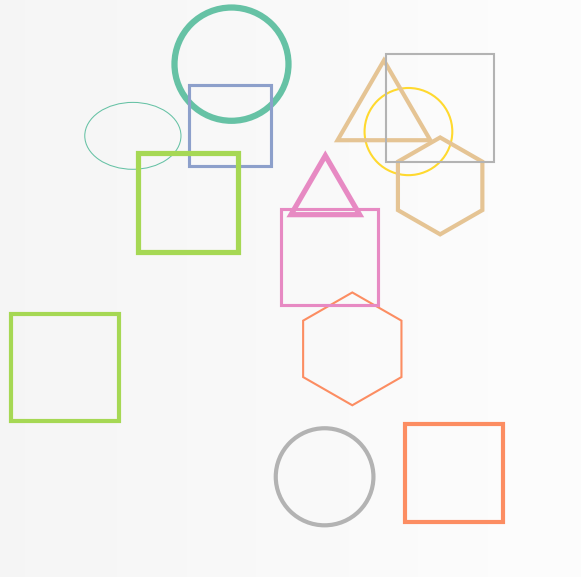[{"shape": "circle", "thickness": 3, "radius": 0.49, "center": [0.398, 0.888]}, {"shape": "oval", "thickness": 0.5, "radius": 0.41, "center": [0.229, 0.764]}, {"shape": "hexagon", "thickness": 1, "radius": 0.49, "center": [0.606, 0.395]}, {"shape": "square", "thickness": 2, "radius": 0.43, "center": [0.781, 0.18]}, {"shape": "square", "thickness": 1.5, "radius": 0.35, "center": [0.395, 0.781]}, {"shape": "square", "thickness": 1.5, "radius": 0.42, "center": [0.568, 0.555]}, {"shape": "triangle", "thickness": 2.5, "radius": 0.34, "center": [0.56, 0.662]}, {"shape": "square", "thickness": 2.5, "radius": 0.43, "center": [0.323, 0.648]}, {"shape": "square", "thickness": 2, "radius": 0.46, "center": [0.112, 0.363]}, {"shape": "circle", "thickness": 1, "radius": 0.38, "center": [0.703, 0.771]}, {"shape": "triangle", "thickness": 2, "radius": 0.46, "center": [0.66, 0.802]}, {"shape": "hexagon", "thickness": 2, "radius": 0.42, "center": [0.757, 0.677]}, {"shape": "circle", "thickness": 2, "radius": 0.42, "center": [0.558, 0.174]}, {"shape": "square", "thickness": 1, "radius": 0.47, "center": [0.757, 0.812]}]